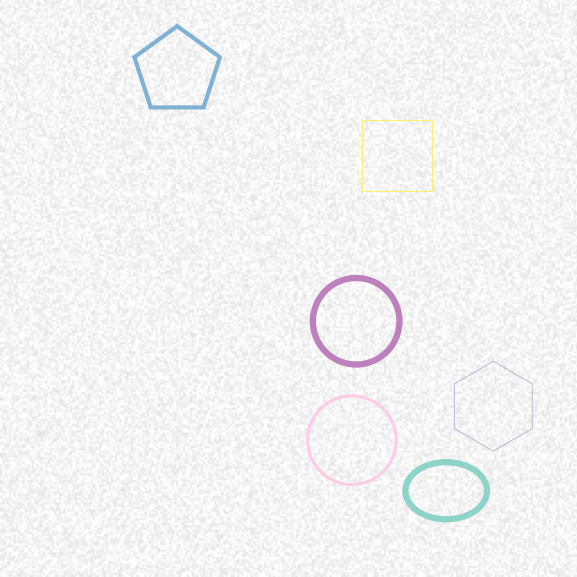[{"shape": "oval", "thickness": 3, "radius": 0.35, "center": [0.773, 0.149]}, {"shape": "hexagon", "thickness": 0.5, "radius": 0.39, "center": [0.854, 0.296]}, {"shape": "pentagon", "thickness": 2, "radius": 0.39, "center": [0.307, 0.876]}, {"shape": "circle", "thickness": 1.5, "radius": 0.38, "center": [0.609, 0.237]}, {"shape": "circle", "thickness": 3, "radius": 0.37, "center": [0.617, 0.443]}, {"shape": "square", "thickness": 0.5, "radius": 0.31, "center": [0.687, 0.73]}]